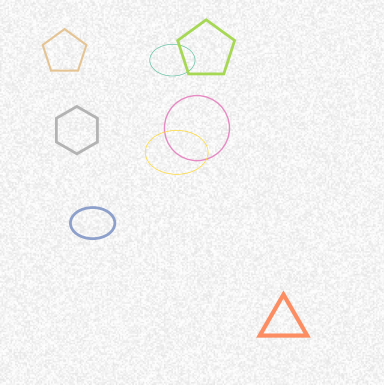[{"shape": "oval", "thickness": 0.5, "radius": 0.29, "center": [0.448, 0.844]}, {"shape": "triangle", "thickness": 3, "radius": 0.36, "center": [0.736, 0.164]}, {"shape": "oval", "thickness": 2, "radius": 0.29, "center": [0.241, 0.42]}, {"shape": "circle", "thickness": 1, "radius": 0.42, "center": [0.512, 0.667]}, {"shape": "pentagon", "thickness": 2, "radius": 0.39, "center": [0.535, 0.871]}, {"shape": "oval", "thickness": 0.5, "radius": 0.41, "center": [0.459, 0.604]}, {"shape": "pentagon", "thickness": 1.5, "radius": 0.3, "center": [0.168, 0.865]}, {"shape": "hexagon", "thickness": 2, "radius": 0.31, "center": [0.2, 0.662]}]